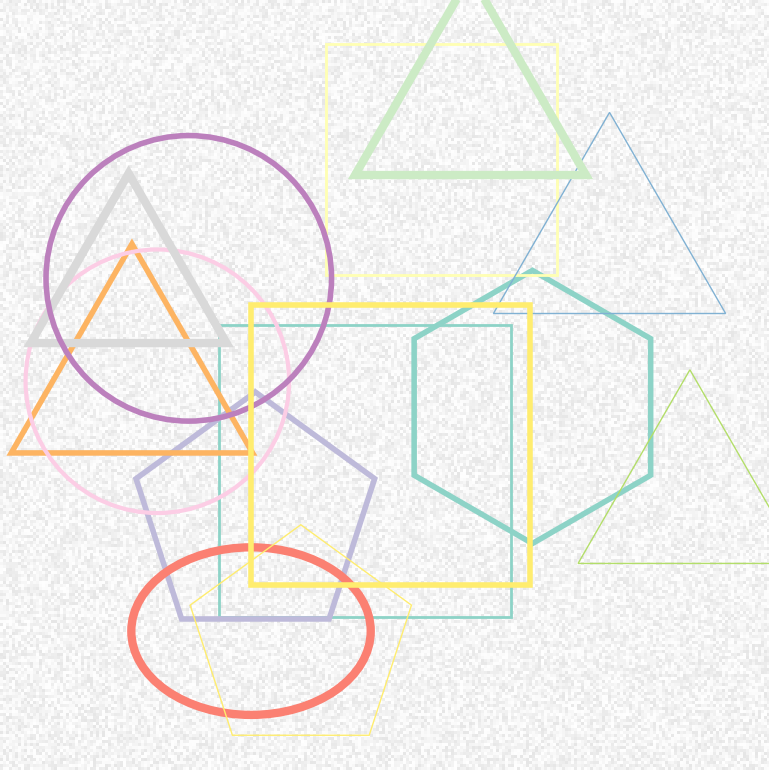[{"shape": "hexagon", "thickness": 2, "radius": 0.89, "center": [0.691, 0.471]}, {"shape": "square", "thickness": 1, "radius": 0.95, "center": [0.474, 0.388]}, {"shape": "square", "thickness": 1, "radius": 0.75, "center": [0.573, 0.793]}, {"shape": "pentagon", "thickness": 2, "radius": 0.81, "center": [0.332, 0.328]}, {"shape": "oval", "thickness": 3, "radius": 0.78, "center": [0.326, 0.18]}, {"shape": "triangle", "thickness": 0.5, "radius": 0.87, "center": [0.792, 0.68]}, {"shape": "triangle", "thickness": 2, "radius": 0.9, "center": [0.171, 0.502]}, {"shape": "triangle", "thickness": 0.5, "radius": 0.84, "center": [0.896, 0.352]}, {"shape": "circle", "thickness": 1.5, "radius": 0.86, "center": [0.204, 0.505]}, {"shape": "triangle", "thickness": 3, "radius": 0.73, "center": [0.167, 0.628]}, {"shape": "circle", "thickness": 2, "radius": 0.93, "center": [0.245, 0.639]}, {"shape": "triangle", "thickness": 3, "radius": 0.87, "center": [0.611, 0.859]}, {"shape": "square", "thickness": 2, "radius": 0.91, "center": [0.507, 0.422]}, {"shape": "pentagon", "thickness": 0.5, "radius": 0.76, "center": [0.391, 0.167]}]